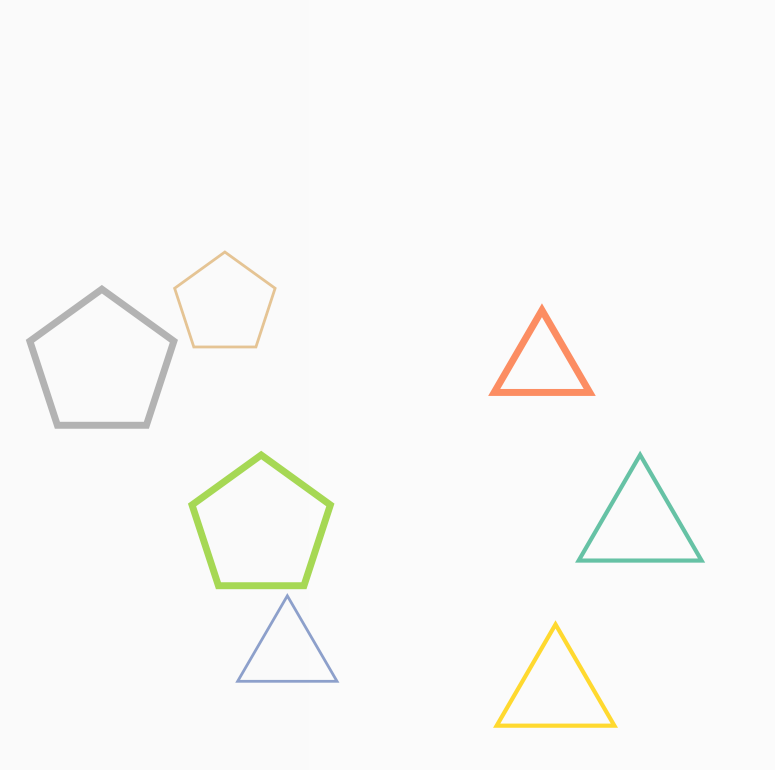[{"shape": "triangle", "thickness": 1.5, "radius": 0.46, "center": [0.826, 0.318]}, {"shape": "triangle", "thickness": 2.5, "radius": 0.36, "center": [0.699, 0.526]}, {"shape": "triangle", "thickness": 1, "radius": 0.37, "center": [0.371, 0.152]}, {"shape": "pentagon", "thickness": 2.5, "radius": 0.47, "center": [0.337, 0.315]}, {"shape": "triangle", "thickness": 1.5, "radius": 0.44, "center": [0.717, 0.101]}, {"shape": "pentagon", "thickness": 1, "radius": 0.34, "center": [0.29, 0.605]}, {"shape": "pentagon", "thickness": 2.5, "radius": 0.49, "center": [0.131, 0.527]}]